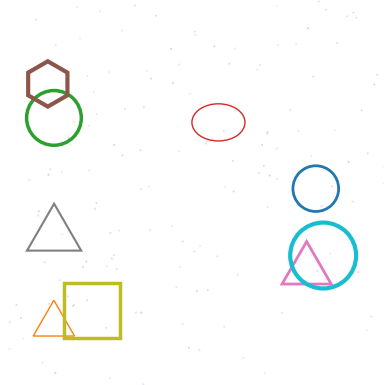[{"shape": "circle", "thickness": 2, "radius": 0.3, "center": [0.82, 0.51]}, {"shape": "triangle", "thickness": 1, "radius": 0.31, "center": [0.14, 0.158]}, {"shape": "circle", "thickness": 2.5, "radius": 0.36, "center": [0.14, 0.694]}, {"shape": "oval", "thickness": 1, "radius": 0.34, "center": [0.567, 0.682]}, {"shape": "hexagon", "thickness": 3, "radius": 0.29, "center": [0.124, 0.782]}, {"shape": "triangle", "thickness": 2, "radius": 0.37, "center": [0.797, 0.299]}, {"shape": "triangle", "thickness": 1.5, "radius": 0.41, "center": [0.14, 0.39]}, {"shape": "square", "thickness": 2.5, "radius": 0.36, "center": [0.239, 0.194]}, {"shape": "circle", "thickness": 3, "radius": 0.43, "center": [0.839, 0.336]}]